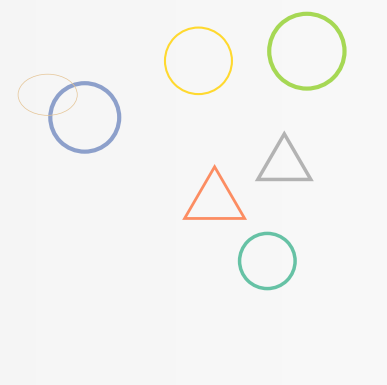[{"shape": "circle", "thickness": 2.5, "radius": 0.36, "center": [0.69, 0.322]}, {"shape": "triangle", "thickness": 2, "radius": 0.45, "center": [0.554, 0.477]}, {"shape": "circle", "thickness": 3, "radius": 0.44, "center": [0.219, 0.695]}, {"shape": "circle", "thickness": 3, "radius": 0.49, "center": [0.792, 0.867]}, {"shape": "circle", "thickness": 1.5, "radius": 0.43, "center": [0.512, 0.842]}, {"shape": "oval", "thickness": 0.5, "radius": 0.38, "center": [0.123, 0.754]}, {"shape": "triangle", "thickness": 2.5, "radius": 0.39, "center": [0.734, 0.573]}]